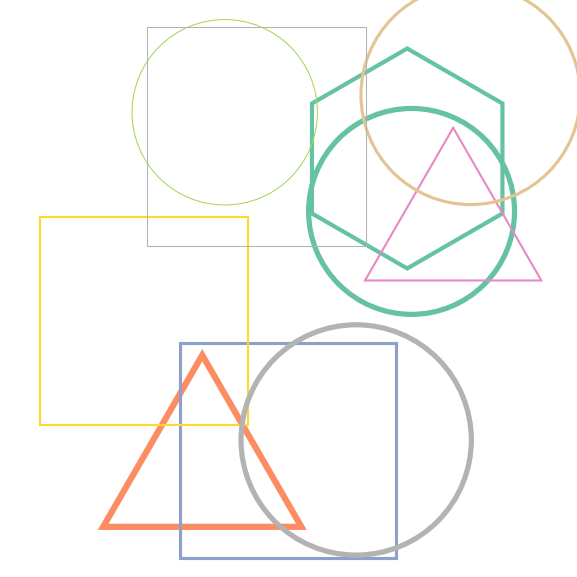[{"shape": "circle", "thickness": 2.5, "radius": 0.89, "center": [0.713, 0.633]}, {"shape": "hexagon", "thickness": 2, "radius": 0.95, "center": [0.705, 0.725]}, {"shape": "triangle", "thickness": 3, "radius": 0.99, "center": [0.35, 0.186]}, {"shape": "square", "thickness": 1.5, "radius": 0.93, "center": [0.498, 0.219]}, {"shape": "triangle", "thickness": 1, "radius": 0.88, "center": [0.785, 0.602]}, {"shape": "circle", "thickness": 0.5, "radius": 0.8, "center": [0.389, 0.805]}, {"shape": "square", "thickness": 1, "radius": 0.9, "center": [0.25, 0.444]}, {"shape": "circle", "thickness": 1.5, "radius": 0.95, "center": [0.815, 0.835]}, {"shape": "square", "thickness": 0.5, "radius": 0.95, "center": [0.444, 0.764]}, {"shape": "circle", "thickness": 2.5, "radius": 1.0, "center": [0.617, 0.237]}]